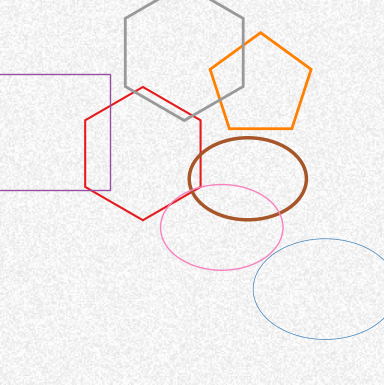[{"shape": "hexagon", "thickness": 1.5, "radius": 0.87, "center": [0.371, 0.601]}, {"shape": "oval", "thickness": 0.5, "radius": 0.93, "center": [0.844, 0.249]}, {"shape": "square", "thickness": 1, "radius": 0.76, "center": [0.133, 0.657]}, {"shape": "pentagon", "thickness": 2, "radius": 0.69, "center": [0.677, 0.777]}, {"shape": "oval", "thickness": 2.5, "radius": 0.76, "center": [0.644, 0.536]}, {"shape": "oval", "thickness": 1, "radius": 0.8, "center": [0.576, 0.409]}, {"shape": "hexagon", "thickness": 2, "radius": 0.88, "center": [0.479, 0.864]}]